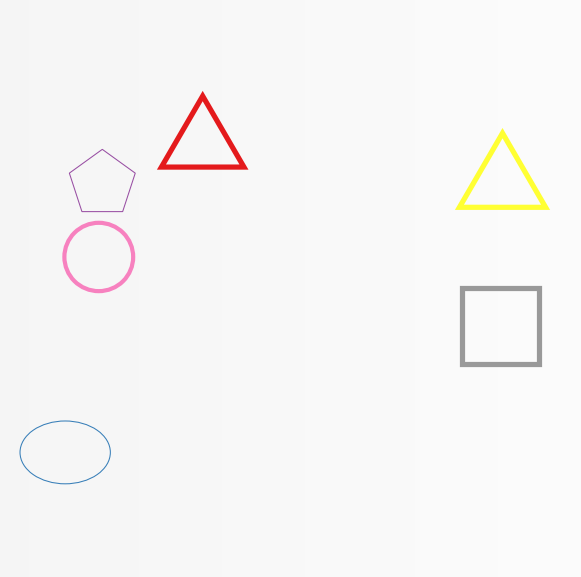[{"shape": "triangle", "thickness": 2.5, "radius": 0.41, "center": [0.349, 0.751]}, {"shape": "oval", "thickness": 0.5, "radius": 0.39, "center": [0.112, 0.216]}, {"shape": "pentagon", "thickness": 0.5, "radius": 0.3, "center": [0.176, 0.681]}, {"shape": "triangle", "thickness": 2.5, "radius": 0.43, "center": [0.865, 0.683]}, {"shape": "circle", "thickness": 2, "radius": 0.3, "center": [0.17, 0.554]}, {"shape": "square", "thickness": 2.5, "radius": 0.33, "center": [0.861, 0.434]}]